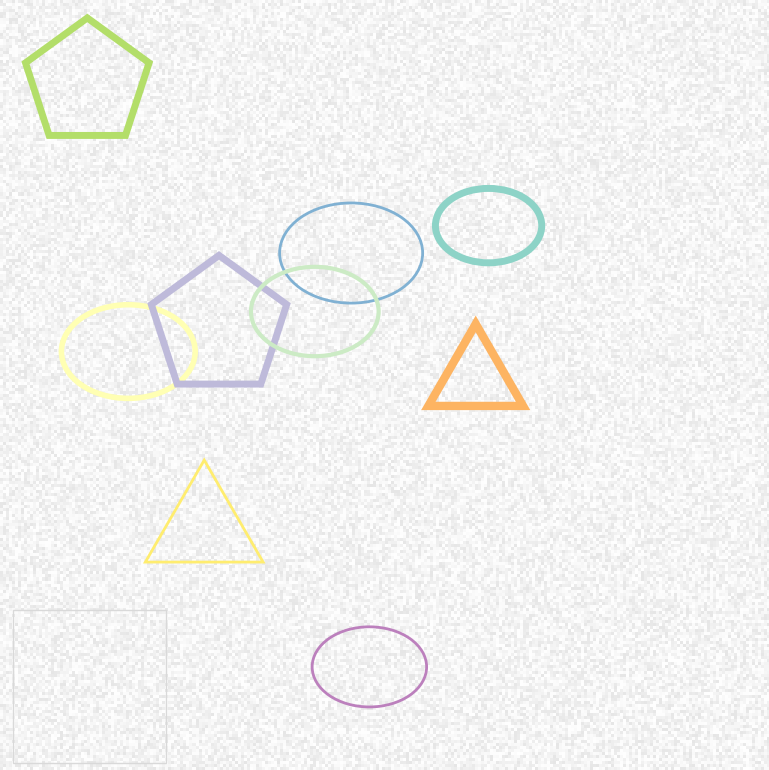[{"shape": "oval", "thickness": 2.5, "radius": 0.35, "center": [0.635, 0.707]}, {"shape": "oval", "thickness": 2, "radius": 0.43, "center": [0.167, 0.543]}, {"shape": "pentagon", "thickness": 2.5, "radius": 0.46, "center": [0.284, 0.576]}, {"shape": "oval", "thickness": 1, "radius": 0.46, "center": [0.456, 0.671]}, {"shape": "triangle", "thickness": 3, "radius": 0.36, "center": [0.618, 0.508]}, {"shape": "pentagon", "thickness": 2.5, "radius": 0.42, "center": [0.113, 0.892]}, {"shape": "square", "thickness": 0.5, "radius": 0.5, "center": [0.116, 0.109]}, {"shape": "oval", "thickness": 1, "radius": 0.37, "center": [0.48, 0.134]}, {"shape": "oval", "thickness": 1.5, "radius": 0.41, "center": [0.409, 0.595]}, {"shape": "triangle", "thickness": 1, "radius": 0.44, "center": [0.265, 0.314]}]